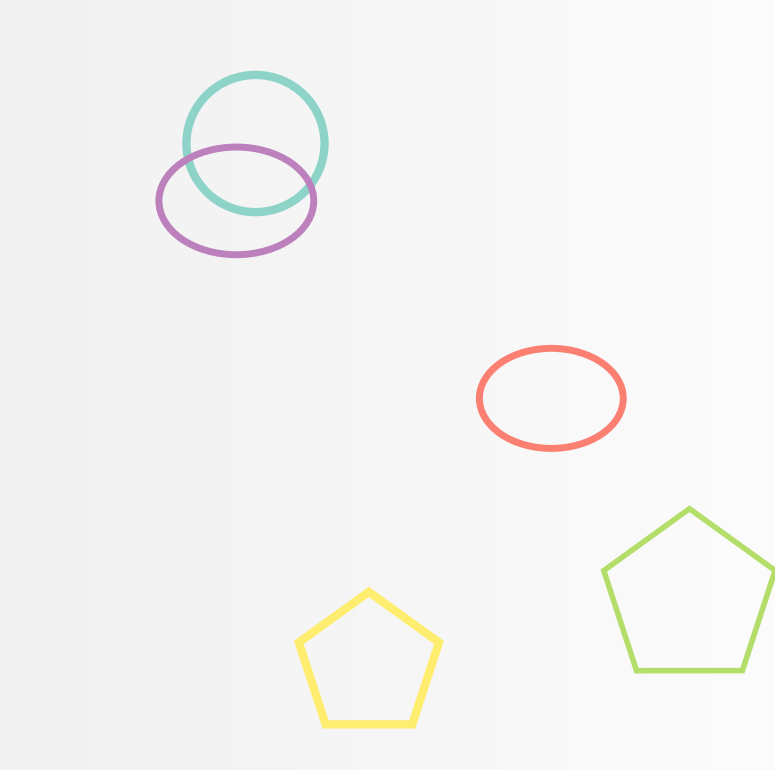[{"shape": "circle", "thickness": 3, "radius": 0.45, "center": [0.33, 0.814]}, {"shape": "oval", "thickness": 2.5, "radius": 0.46, "center": [0.711, 0.483]}, {"shape": "pentagon", "thickness": 2, "radius": 0.58, "center": [0.89, 0.223]}, {"shape": "oval", "thickness": 2.5, "radius": 0.5, "center": [0.305, 0.739]}, {"shape": "pentagon", "thickness": 3, "radius": 0.48, "center": [0.476, 0.136]}]